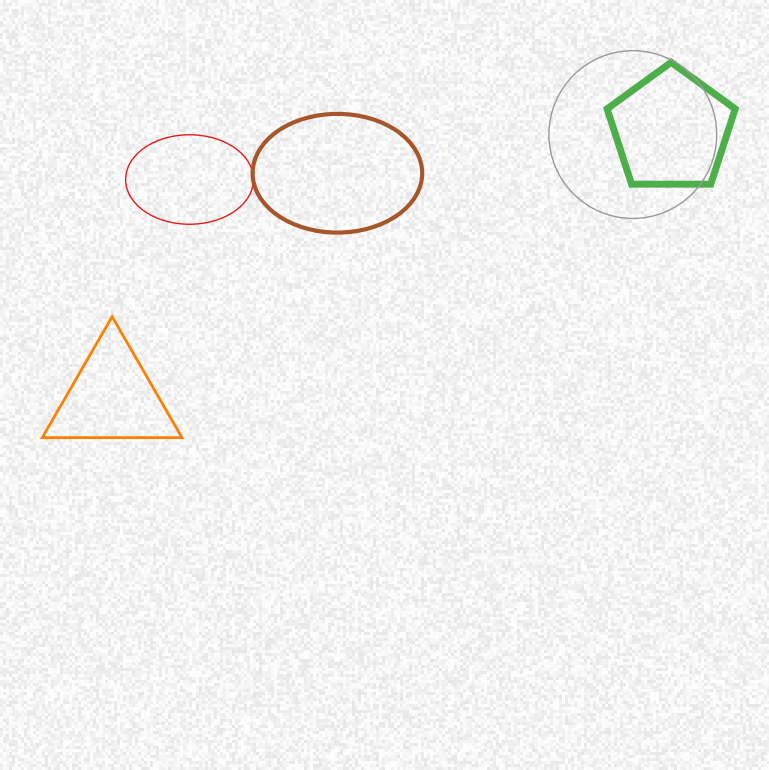[{"shape": "oval", "thickness": 0.5, "radius": 0.42, "center": [0.246, 0.767]}, {"shape": "pentagon", "thickness": 2.5, "radius": 0.44, "center": [0.872, 0.832]}, {"shape": "triangle", "thickness": 1, "radius": 0.52, "center": [0.146, 0.484]}, {"shape": "oval", "thickness": 1.5, "radius": 0.55, "center": [0.438, 0.775]}, {"shape": "circle", "thickness": 0.5, "radius": 0.54, "center": [0.822, 0.825]}]